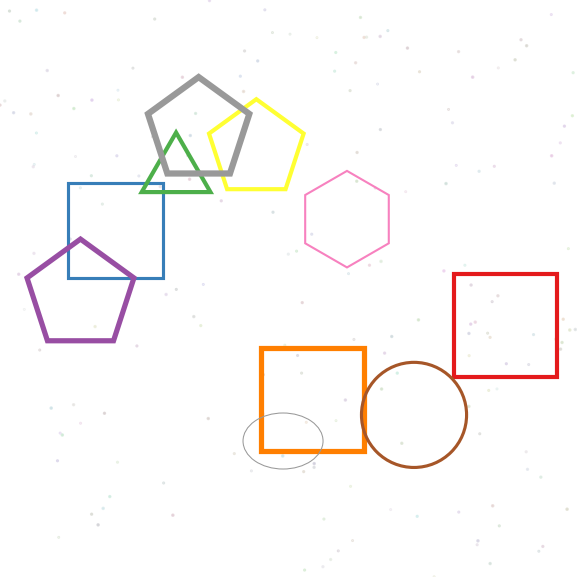[{"shape": "square", "thickness": 2, "radius": 0.45, "center": [0.876, 0.436]}, {"shape": "square", "thickness": 1.5, "radius": 0.41, "center": [0.199, 0.599]}, {"shape": "triangle", "thickness": 2, "radius": 0.34, "center": [0.305, 0.701]}, {"shape": "pentagon", "thickness": 2.5, "radius": 0.49, "center": [0.139, 0.488]}, {"shape": "square", "thickness": 2.5, "radius": 0.45, "center": [0.541, 0.307]}, {"shape": "pentagon", "thickness": 2, "radius": 0.43, "center": [0.444, 0.741]}, {"shape": "circle", "thickness": 1.5, "radius": 0.46, "center": [0.717, 0.281]}, {"shape": "hexagon", "thickness": 1, "radius": 0.42, "center": [0.601, 0.62]}, {"shape": "pentagon", "thickness": 3, "radius": 0.46, "center": [0.344, 0.773]}, {"shape": "oval", "thickness": 0.5, "radius": 0.35, "center": [0.49, 0.235]}]